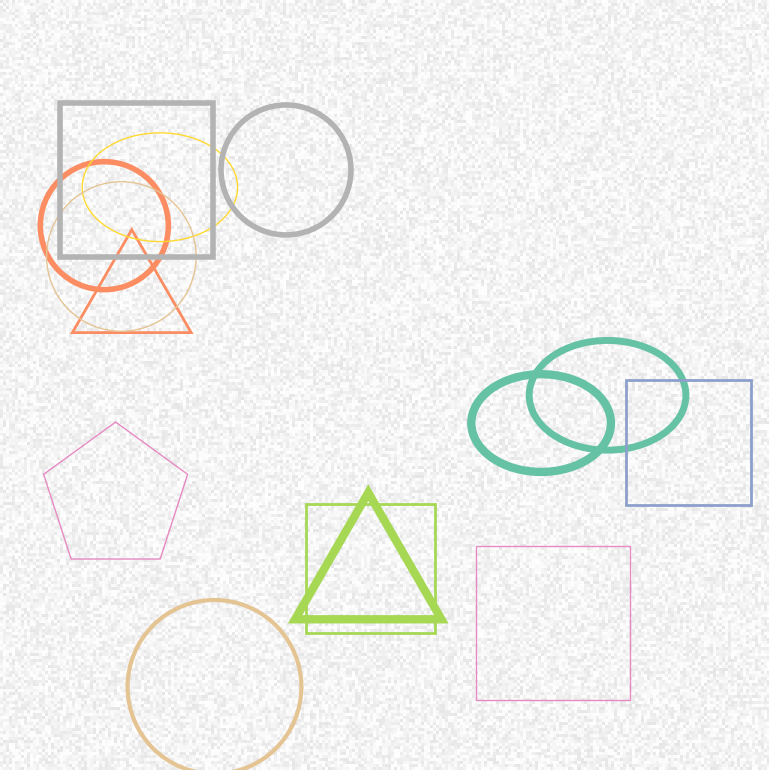[{"shape": "oval", "thickness": 2.5, "radius": 0.51, "center": [0.789, 0.487]}, {"shape": "oval", "thickness": 3, "radius": 0.45, "center": [0.703, 0.451]}, {"shape": "circle", "thickness": 2, "radius": 0.42, "center": [0.135, 0.707]}, {"shape": "triangle", "thickness": 1, "radius": 0.45, "center": [0.171, 0.613]}, {"shape": "square", "thickness": 1, "radius": 0.41, "center": [0.894, 0.425]}, {"shape": "square", "thickness": 0.5, "radius": 0.5, "center": [0.718, 0.191]}, {"shape": "pentagon", "thickness": 0.5, "radius": 0.49, "center": [0.15, 0.354]}, {"shape": "square", "thickness": 1, "radius": 0.42, "center": [0.481, 0.262]}, {"shape": "triangle", "thickness": 3, "radius": 0.55, "center": [0.478, 0.251]}, {"shape": "oval", "thickness": 0.5, "radius": 0.5, "center": [0.208, 0.757]}, {"shape": "circle", "thickness": 0.5, "radius": 0.49, "center": [0.158, 0.667]}, {"shape": "circle", "thickness": 1.5, "radius": 0.56, "center": [0.279, 0.108]}, {"shape": "square", "thickness": 2, "radius": 0.5, "center": [0.177, 0.766]}, {"shape": "circle", "thickness": 2, "radius": 0.42, "center": [0.371, 0.779]}]